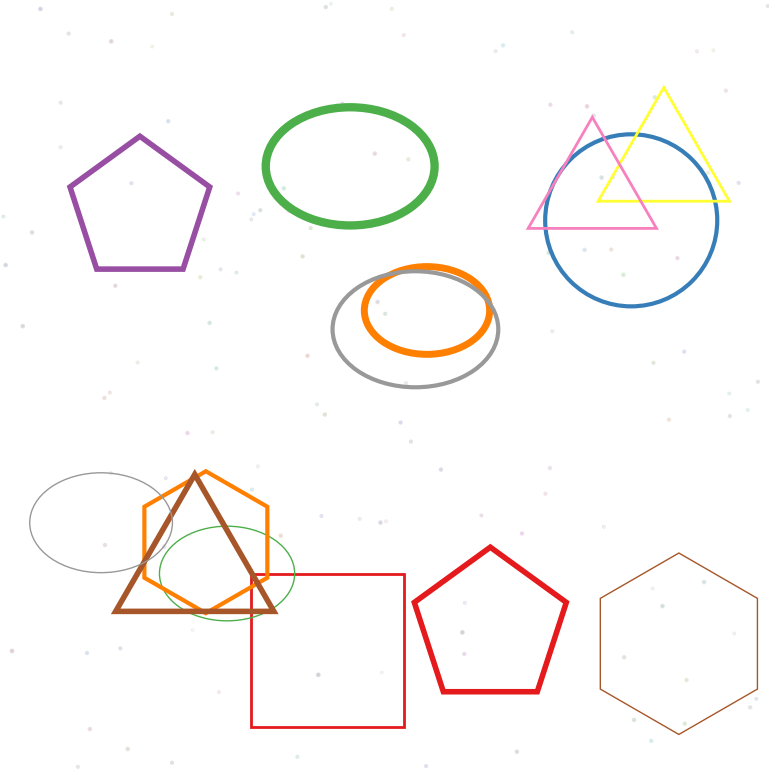[{"shape": "square", "thickness": 1, "radius": 0.5, "center": [0.426, 0.155]}, {"shape": "pentagon", "thickness": 2, "radius": 0.52, "center": [0.637, 0.186]}, {"shape": "circle", "thickness": 1.5, "radius": 0.56, "center": [0.82, 0.714]}, {"shape": "oval", "thickness": 0.5, "radius": 0.44, "center": [0.295, 0.255]}, {"shape": "oval", "thickness": 3, "radius": 0.55, "center": [0.455, 0.784]}, {"shape": "pentagon", "thickness": 2, "radius": 0.48, "center": [0.182, 0.728]}, {"shape": "hexagon", "thickness": 1.5, "radius": 0.46, "center": [0.267, 0.296]}, {"shape": "oval", "thickness": 2.5, "radius": 0.41, "center": [0.555, 0.597]}, {"shape": "triangle", "thickness": 1, "radius": 0.49, "center": [0.862, 0.788]}, {"shape": "triangle", "thickness": 2, "radius": 0.59, "center": [0.253, 0.265]}, {"shape": "hexagon", "thickness": 0.5, "radius": 0.59, "center": [0.882, 0.164]}, {"shape": "triangle", "thickness": 1, "radius": 0.48, "center": [0.769, 0.752]}, {"shape": "oval", "thickness": 1.5, "radius": 0.54, "center": [0.539, 0.572]}, {"shape": "oval", "thickness": 0.5, "radius": 0.46, "center": [0.131, 0.321]}]